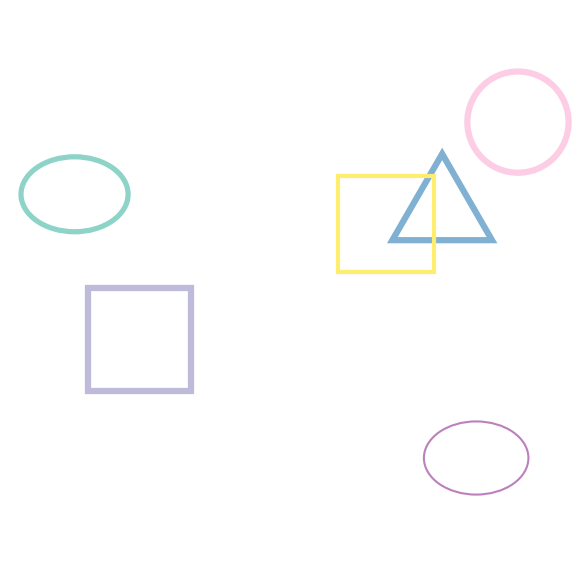[{"shape": "oval", "thickness": 2.5, "radius": 0.46, "center": [0.129, 0.663]}, {"shape": "square", "thickness": 3, "radius": 0.45, "center": [0.241, 0.411]}, {"shape": "triangle", "thickness": 3, "radius": 0.5, "center": [0.766, 0.633]}, {"shape": "circle", "thickness": 3, "radius": 0.44, "center": [0.897, 0.788]}, {"shape": "oval", "thickness": 1, "radius": 0.45, "center": [0.825, 0.206]}, {"shape": "square", "thickness": 2, "radius": 0.41, "center": [0.668, 0.611]}]